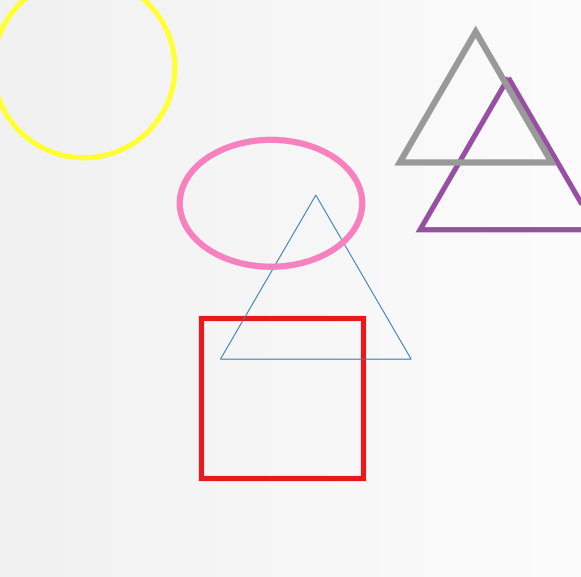[{"shape": "square", "thickness": 2.5, "radius": 0.69, "center": [0.485, 0.31]}, {"shape": "triangle", "thickness": 0.5, "radius": 0.95, "center": [0.543, 0.472]}, {"shape": "triangle", "thickness": 2.5, "radius": 0.88, "center": [0.875, 0.689]}, {"shape": "circle", "thickness": 2.5, "radius": 0.78, "center": [0.145, 0.882]}, {"shape": "oval", "thickness": 3, "radius": 0.78, "center": [0.466, 0.647]}, {"shape": "triangle", "thickness": 3, "radius": 0.75, "center": [0.818, 0.793]}]